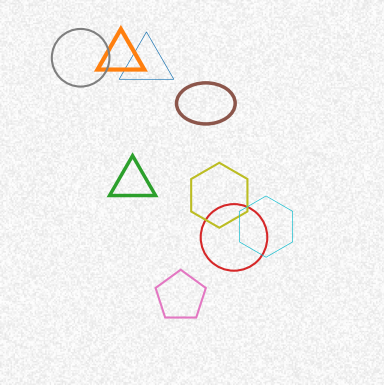[{"shape": "triangle", "thickness": 0.5, "radius": 0.41, "center": [0.38, 0.835]}, {"shape": "triangle", "thickness": 3, "radius": 0.35, "center": [0.314, 0.854]}, {"shape": "triangle", "thickness": 2.5, "radius": 0.34, "center": [0.344, 0.527]}, {"shape": "circle", "thickness": 1.5, "radius": 0.43, "center": [0.608, 0.383]}, {"shape": "oval", "thickness": 2.5, "radius": 0.38, "center": [0.535, 0.731]}, {"shape": "pentagon", "thickness": 1.5, "radius": 0.34, "center": [0.469, 0.231]}, {"shape": "circle", "thickness": 1.5, "radius": 0.37, "center": [0.209, 0.85]}, {"shape": "hexagon", "thickness": 1.5, "radius": 0.42, "center": [0.57, 0.493]}, {"shape": "hexagon", "thickness": 0.5, "radius": 0.4, "center": [0.691, 0.411]}]